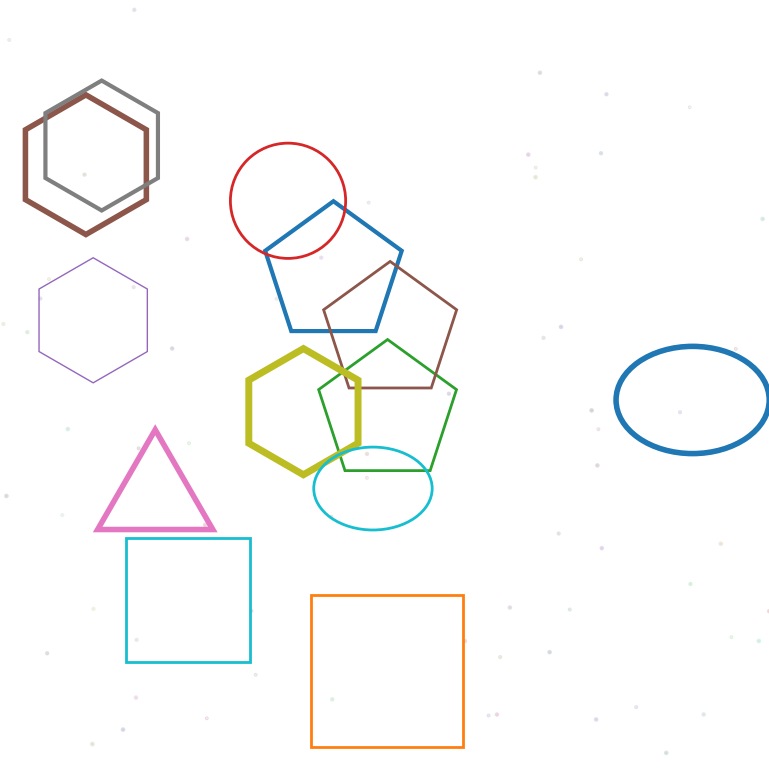[{"shape": "pentagon", "thickness": 1.5, "radius": 0.47, "center": [0.433, 0.645]}, {"shape": "oval", "thickness": 2, "radius": 0.5, "center": [0.9, 0.481]}, {"shape": "square", "thickness": 1, "radius": 0.5, "center": [0.502, 0.128]}, {"shape": "pentagon", "thickness": 1, "radius": 0.47, "center": [0.503, 0.465]}, {"shape": "circle", "thickness": 1, "radius": 0.37, "center": [0.374, 0.739]}, {"shape": "hexagon", "thickness": 0.5, "radius": 0.41, "center": [0.121, 0.584]}, {"shape": "hexagon", "thickness": 2, "radius": 0.45, "center": [0.112, 0.786]}, {"shape": "pentagon", "thickness": 1, "radius": 0.45, "center": [0.507, 0.57]}, {"shape": "triangle", "thickness": 2, "radius": 0.43, "center": [0.202, 0.355]}, {"shape": "hexagon", "thickness": 1.5, "radius": 0.42, "center": [0.132, 0.811]}, {"shape": "hexagon", "thickness": 2.5, "radius": 0.41, "center": [0.394, 0.465]}, {"shape": "oval", "thickness": 1, "radius": 0.38, "center": [0.484, 0.366]}, {"shape": "square", "thickness": 1, "radius": 0.4, "center": [0.244, 0.221]}]